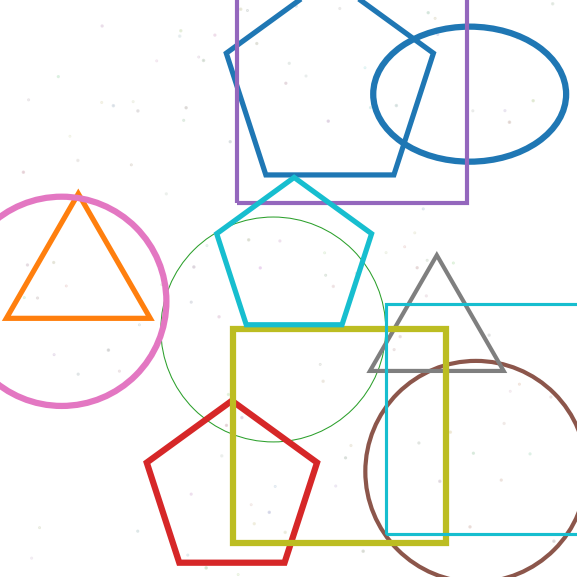[{"shape": "pentagon", "thickness": 2.5, "radius": 0.94, "center": [0.571, 0.849]}, {"shape": "oval", "thickness": 3, "radius": 0.84, "center": [0.813, 0.836]}, {"shape": "triangle", "thickness": 2.5, "radius": 0.72, "center": [0.136, 0.52]}, {"shape": "circle", "thickness": 0.5, "radius": 0.97, "center": [0.473, 0.429]}, {"shape": "pentagon", "thickness": 3, "radius": 0.78, "center": [0.402, 0.15]}, {"shape": "square", "thickness": 2, "radius": 1.0, "center": [0.61, 0.846]}, {"shape": "circle", "thickness": 2, "radius": 0.96, "center": [0.824, 0.183]}, {"shape": "circle", "thickness": 3, "radius": 0.91, "center": [0.107, 0.477]}, {"shape": "triangle", "thickness": 2, "radius": 0.67, "center": [0.756, 0.424]}, {"shape": "square", "thickness": 3, "radius": 0.93, "center": [0.588, 0.244]}, {"shape": "square", "thickness": 1.5, "radius": 1.0, "center": [0.868, 0.273]}, {"shape": "pentagon", "thickness": 2.5, "radius": 0.71, "center": [0.509, 0.551]}]